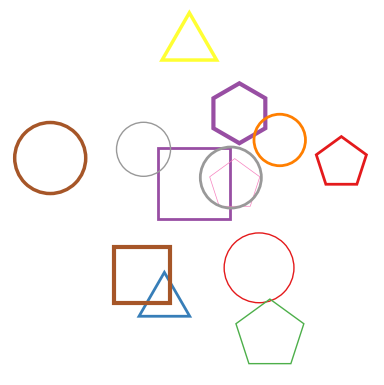[{"shape": "circle", "thickness": 1, "radius": 0.45, "center": [0.673, 0.304]}, {"shape": "pentagon", "thickness": 2, "radius": 0.34, "center": [0.887, 0.577]}, {"shape": "triangle", "thickness": 2, "radius": 0.38, "center": [0.427, 0.217]}, {"shape": "pentagon", "thickness": 1, "radius": 0.46, "center": [0.701, 0.13]}, {"shape": "hexagon", "thickness": 3, "radius": 0.39, "center": [0.622, 0.706]}, {"shape": "square", "thickness": 2, "radius": 0.46, "center": [0.504, 0.524]}, {"shape": "circle", "thickness": 2, "radius": 0.33, "center": [0.727, 0.636]}, {"shape": "triangle", "thickness": 2.5, "radius": 0.41, "center": [0.492, 0.885]}, {"shape": "circle", "thickness": 2.5, "radius": 0.46, "center": [0.13, 0.59]}, {"shape": "square", "thickness": 3, "radius": 0.36, "center": [0.369, 0.285]}, {"shape": "pentagon", "thickness": 0.5, "radius": 0.34, "center": [0.61, 0.52]}, {"shape": "circle", "thickness": 2, "radius": 0.4, "center": [0.6, 0.539]}, {"shape": "circle", "thickness": 1, "radius": 0.35, "center": [0.373, 0.612]}]